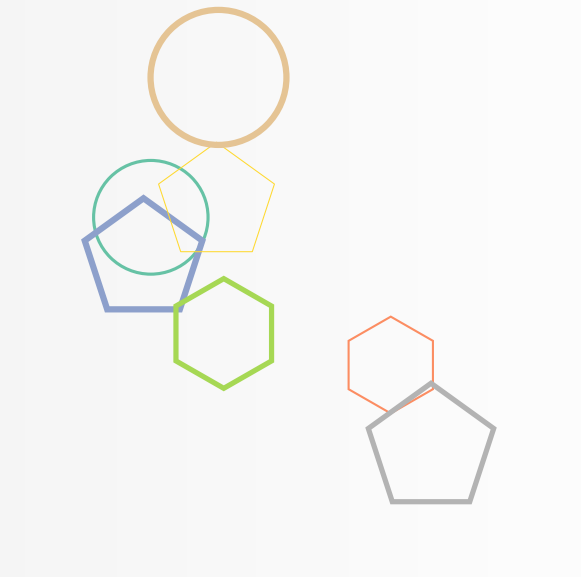[{"shape": "circle", "thickness": 1.5, "radius": 0.49, "center": [0.259, 0.623]}, {"shape": "hexagon", "thickness": 1, "radius": 0.42, "center": [0.672, 0.367]}, {"shape": "pentagon", "thickness": 3, "radius": 0.53, "center": [0.247, 0.549]}, {"shape": "hexagon", "thickness": 2.5, "radius": 0.47, "center": [0.385, 0.422]}, {"shape": "pentagon", "thickness": 0.5, "radius": 0.52, "center": [0.372, 0.648]}, {"shape": "circle", "thickness": 3, "radius": 0.58, "center": [0.376, 0.865]}, {"shape": "pentagon", "thickness": 2.5, "radius": 0.57, "center": [0.742, 0.222]}]